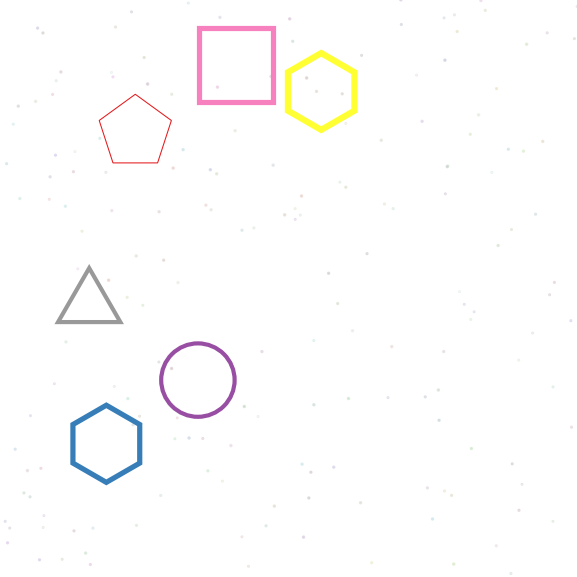[{"shape": "pentagon", "thickness": 0.5, "radius": 0.33, "center": [0.234, 0.77]}, {"shape": "hexagon", "thickness": 2.5, "radius": 0.33, "center": [0.184, 0.231]}, {"shape": "circle", "thickness": 2, "radius": 0.32, "center": [0.343, 0.341]}, {"shape": "hexagon", "thickness": 3, "radius": 0.33, "center": [0.556, 0.841]}, {"shape": "square", "thickness": 2.5, "radius": 0.32, "center": [0.409, 0.886]}, {"shape": "triangle", "thickness": 2, "radius": 0.31, "center": [0.154, 0.473]}]